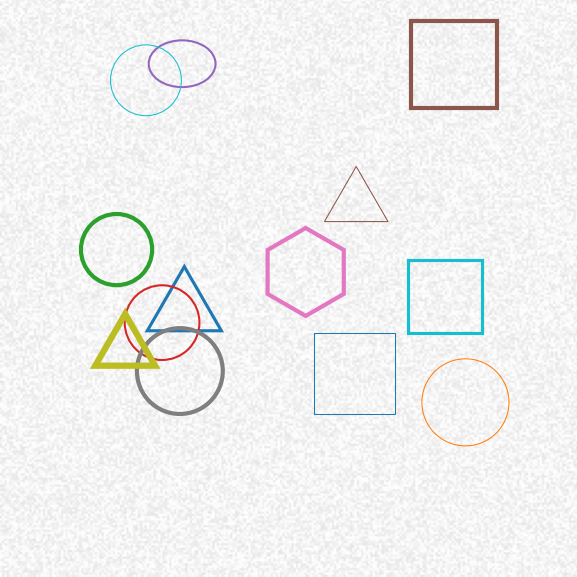[{"shape": "square", "thickness": 0.5, "radius": 0.35, "center": [0.614, 0.353]}, {"shape": "triangle", "thickness": 1.5, "radius": 0.37, "center": [0.319, 0.463]}, {"shape": "circle", "thickness": 0.5, "radius": 0.38, "center": [0.806, 0.302]}, {"shape": "circle", "thickness": 2, "radius": 0.31, "center": [0.202, 0.567]}, {"shape": "circle", "thickness": 1, "radius": 0.32, "center": [0.281, 0.44]}, {"shape": "oval", "thickness": 1, "radius": 0.29, "center": [0.315, 0.889]}, {"shape": "triangle", "thickness": 0.5, "radius": 0.32, "center": [0.617, 0.647]}, {"shape": "square", "thickness": 2, "radius": 0.37, "center": [0.786, 0.887]}, {"shape": "hexagon", "thickness": 2, "radius": 0.38, "center": [0.529, 0.528]}, {"shape": "circle", "thickness": 2, "radius": 0.37, "center": [0.311, 0.357]}, {"shape": "triangle", "thickness": 3, "radius": 0.3, "center": [0.217, 0.396]}, {"shape": "square", "thickness": 1.5, "radius": 0.32, "center": [0.77, 0.486]}, {"shape": "circle", "thickness": 0.5, "radius": 0.31, "center": [0.253, 0.86]}]